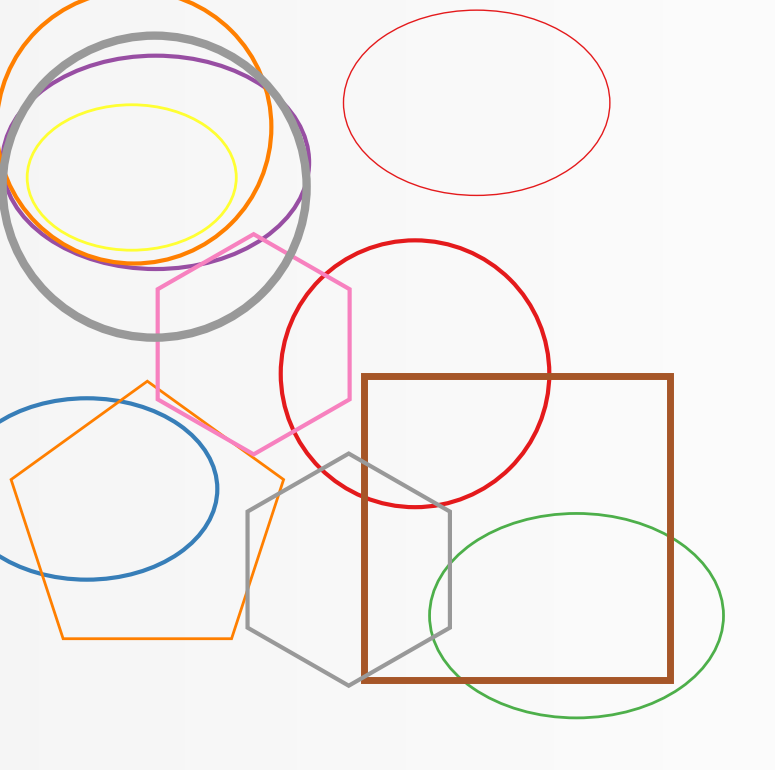[{"shape": "circle", "thickness": 1.5, "radius": 0.87, "center": [0.536, 0.515]}, {"shape": "oval", "thickness": 0.5, "radius": 0.86, "center": [0.615, 0.867]}, {"shape": "oval", "thickness": 1.5, "radius": 0.84, "center": [0.112, 0.365]}, {"shape": "oval", "thickness": 1, "radius": 0.95, "center": [0.744, 0.2]}, {"shape": "oval", "thickness": 1.5, "radius": 0.99, "center": [0.201, 0.789]}, {"shape": "pentagon", "thickness": 1, "radius": 0.92, "center": [0.19, 0.32]}, {"shape": "circle", "thickness": 1.5, "radius": 0.89, "center": [0.173, 0.835]}, {"shape": "oval", "thickness": 1, "radius": 0.67, "center": [0.17, 0.77]}, {"shape": "square", "thickness": 2.5, "radius": 0.99, "center": [0.667, 0.314]}, {"shape": "hexagon", "thickness": 1.5, "radius": 0.71, "center": [0.327, 0.553]}, {"shape": "circle", "thickness": 3, "radius": 0.98, "center": [0.2, 0.758]}, {"shape": "hexagon", "thickness": 1.5, "radius": 0.75, "center": [0.45, 0.26]}]